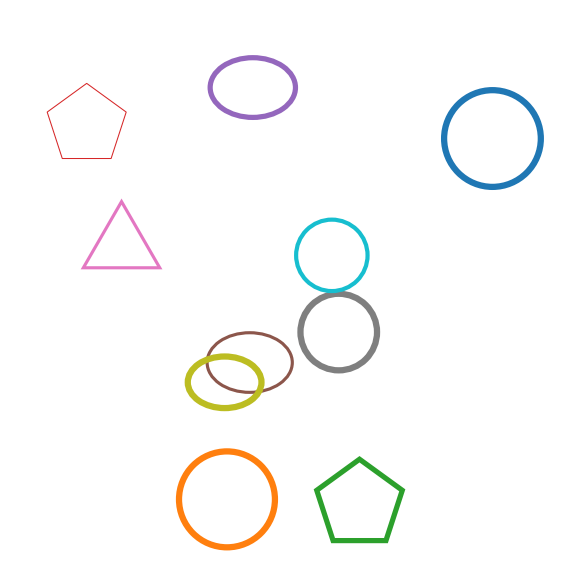[{"shape": "circle", "thickness": 3, "radius": 0.42, "center": [0.853, 0.759]}, {"shape": "circle", "thickness": 3, "radius": 0.42, "center": [0.393, 0.134]}, {"shape": "pentagon", "thickness": 2.5, "radius": 0.39, "center": [0.623, 0.126]}, {"shape": "pentagon", "thickness": 0.5, "radius": 0.36, "center": [0.15, 0.783]}, {"shape": "oval", "thickness": 2.5, "radius": 0.37, "center": [0.438, 0.848]}, {"shape": "oval", "thickness": 1.5, "radius": 0.37, "center": [0.432, 0.371]}, {"shape": "triangle", "thickness": 1.5, "radius": 0.38, "center": [0.21, 0.574]}, {"shape": "circle", "thickness": 3, "radius": 0.33, "center": [0.587, 0.424]}, {"shape": "oval", "thickness": 3, "radius": 0.32, "center": [0.389, 0.337]}, {"shape": "circle", "thickness": 2, "radius": 0.31, "center": [0.575, 0.557]}]